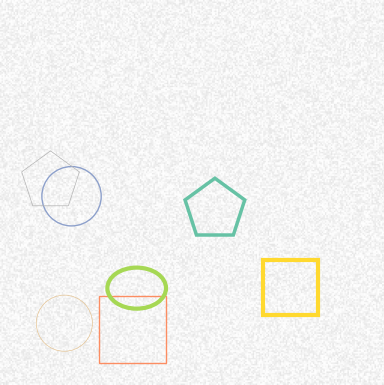[{"shape": "pentagon", "thickness": 2.5, "radius": 0.41, "center": [0.558, 0.456]}, {"shape": "square", "thickness": 1, "radius": 0.43, "center": [0.344, 0.144]}, {"shape": "circle", "thickness": 1, "radius": 0.39, "center": [0.186, 0.49]}, {"shape": "oval", "thickness": 3, "radius": 0.38, "center": [0.355, 0.252]}, {"shape": "square", "thickness": 3, "radius": 0.36, "center": [0.755, 0.253]}, {"shape": "circle", "thickness": 0.5, "radius": 0.36, "center": [0.167, 0.161]}, {"shape": "pentagon", "thickness": 0.5, "radius": 0.39, "center": [0.131, 0.529]}]